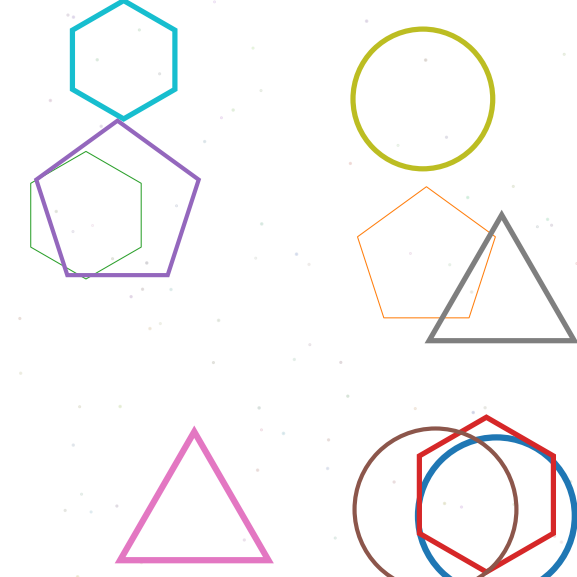[{"shape": "circle", "thickness": 3, "radius": 0.68, "center": [0.86, 0.106]}, {"shape": "pentagon", "thickness": 0.5, "radius": 0.63, "center": [0.738, 0.55]}, {"shape": "hexagon", "thickness": 0.5, "radius": 0.55, "center": [0.149, 0.626]}, {"shape": "hexagon", "thickness": 2.5, "radius": 0.67, "center": [0.842, 0.143]}, {"shape": "pentagon", "thickness": 2, "radius": 0.74, "center": [0.203, 0.642]}, {"shape": "circle", "thickness": 2, "radius": 0.7, "center": [0.754, 0.117]}, {"shape": "triangle", "thickness": 3, "radius": 0.74, "center": [0.336, 0.103]}, {"shape": "triangle", "thickness": 2.5, "radius": 0.73, "center": [0.869, 0.482]}, {"shape": "circle", "thickness": 2.5, "radius": 0.6, "center": [0.732, 0.828]}, {"shape": "hexagon", "thickness": 2.5, "radius": 0.51, "center": [0.214, 0.896]}]